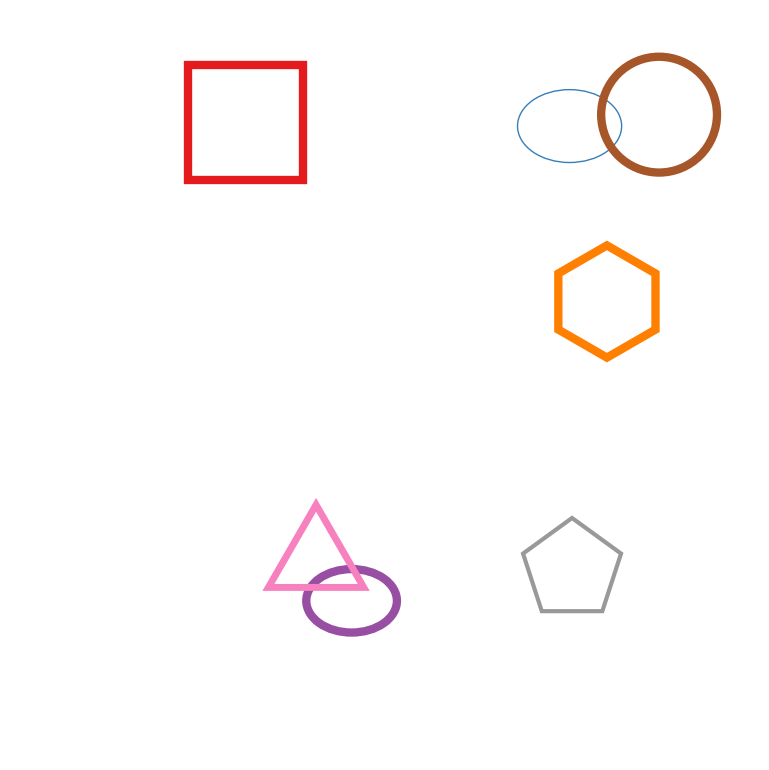[{"shape": "square", "thickness": 3, "radius": 0.37, "center": [0.319, 0.841]}, {"shape": "oval", "thickness": 0.5, "radius": 0.34, "center": [0.74, 0.836]}, {"shape": "oval", "thickness": 3, "radius": 0.29, "center": [0.457, 0.22]}, {"shape": "hexagon", "thickness": 3, "radius": 0.36, "center": [0.788, 0.608]}, {"shape": "circle", "thickness": 3, "radius": 0.38, "center": [0.856, 0.851]}, {"shape": "triangle", "thickness": 2.5, "radius": 0.36, "center": [0.41, 0.273]}, {"shape": "pentagon", "thickness": 1.5, "radius": 0.33, "center": [0.743, 0.26]}]